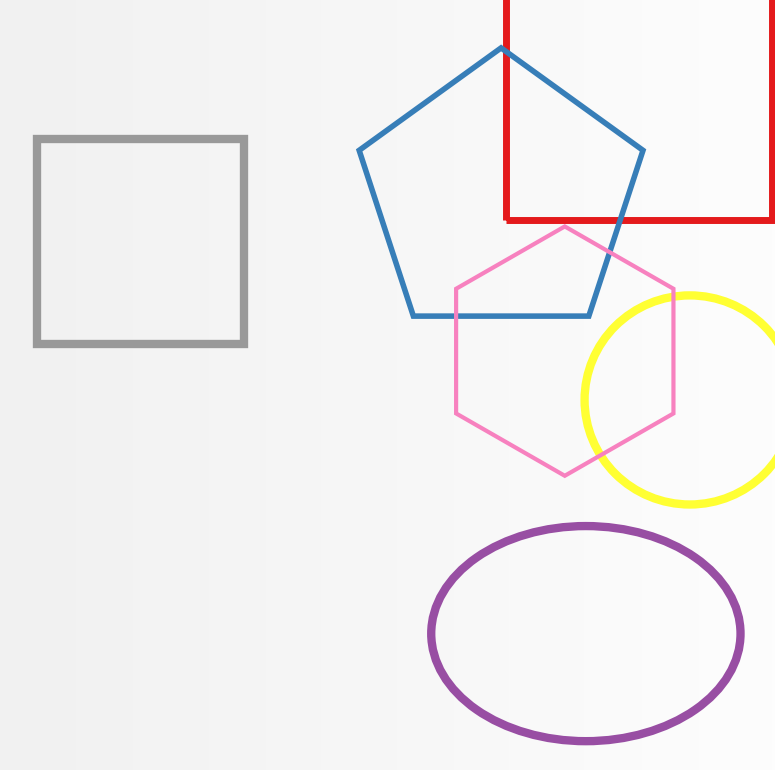[{"shape": "square", "thickness": 2.5, "radius": 0.86, "center": [0.824, 0.887]}, {"shape": "pentagon", "thickness": 2, "radius": 0.96, "center": [0.647, 0.745]}, {"shape": "oval", "thickness": 3, "radius": 1.0, "center": [0.756, 0.177]}, {"shape": "circle", "thickness": 3, "radius": 0.68, "center": [0.89, 0.481]}, {"shape": "hexagon", "thickness": 1.5, "radius": 0.81, "center": [0.729, 0.544]}, {"shape": "square", "thickness": 3, "radius": 0.67, "center": [0.181, 0.686]}]